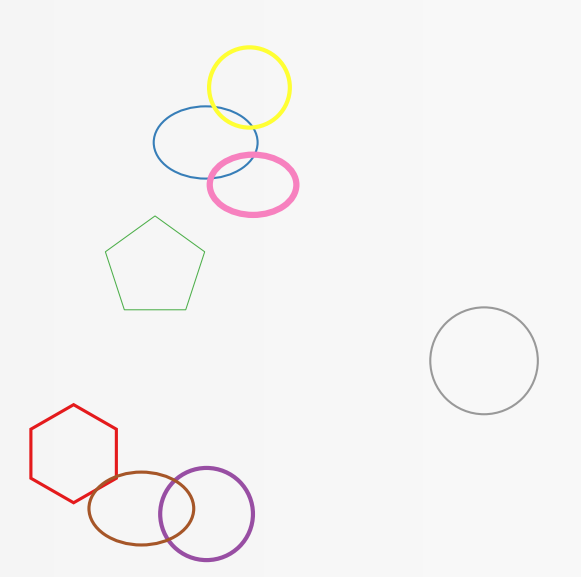[{"shape": "hexagon", "thickness": 1.5, "radius": 0.42, "center": [0.127, 0.213]}, {"shape": "oval", "thickness": 1, "radius": 0.45, "center": [0.354, 0.752]}, {"shape": "pentagon", "thickness": 0.5, "radius": 0.45, "center": [0.267, 0.535]}, {"shape": "circle", "thickness": 2, "radius": 0.4, "center": [0.355, 0.109]}, {"shape": "circle", "thickness": 2, "radius": 0.35, "center": [0.429, 0.848]}, {"shape": "oval", "thickness": 1.5, "radius": 0.45, "center": [0.243, 0.119]}, {"shape": "oval", "thickness": 3, "radius": 0.37, "center": [0.435, 0.679]}, {"shape": "circle", "thickness": 1, "radius": 0.46, "center": [0.833, 0.374]}]